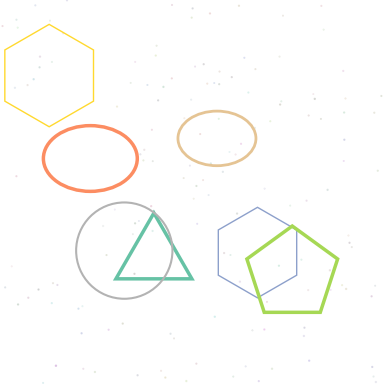[{"shape": "triangle", "thickness": 2.5, "radius": 0.57, "center": [0.4, 0.333]}, {"shape": "oval", "thickness": 2.5, "radius": 0.61, "center": [0.235, 0.588]}, {"shape": "hexagon", "thickness": 1, "radius": 0.59, "center": [0.669, 0.344]}, {"shape": "pentagon", "thickness": 2.5, "radius": 0.62, "center": [0.759, 0.289]}, {"shape": "hexagon", "thickness": 1, "radius": 0.66, "center": [0.128, 0.804]}, {"shape": "oval", "thickness": 2, "radius": 0.51, "center": [0.564, 0.641]}, {"shape": "circle", "thickness": 1.5, "radius": 0.63, "center": [0.323, 0.349]}]